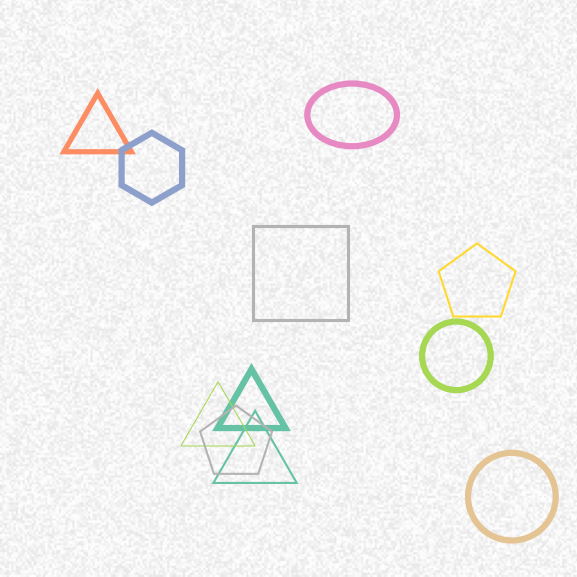[{"shape": "triangle", "thickness": 1, "radius": 0.42, "center": [0.442, 0.205]}, {"shape": "triangle", "thickness": 3, "radius": 0.34, "center": [0.435, 0.292]}, {"shape": "triangle", "thickness": 2.5, "radius": 0.34, "center": [0.169, 0.77]}, {"shape": "hexagon", "thickness": 3, "radius": 0.3, "center": [0.263, 0.709]}, {"shape": "oval", "thickness": 3, "radius": 0.39, "center": [0.61, 0.8]}, {"shape": "triangle", "thickness": 0.5, "radius": 0.37, "center": [0.378, 0.264]}, {"shape": "circle", "thickness": 3, "radius": 0.3, "center": [0.79, 0.383]}, {"shape": "pentagon", "thickness": 1, "radius": 0.35, "center": [0.826, 0.508]}, {"shape": "circle", "thickness": 3, "radius": 0.38, "center": [0.886, 0.139]}, {"shape": "square", "thickness": 1.5, "radius": 0.41, "center": [0.52, 0.526]}, {"shape": "pentagon", "thickness": 1, "radius": 0.33, "center": [0.409, 0.232]}]